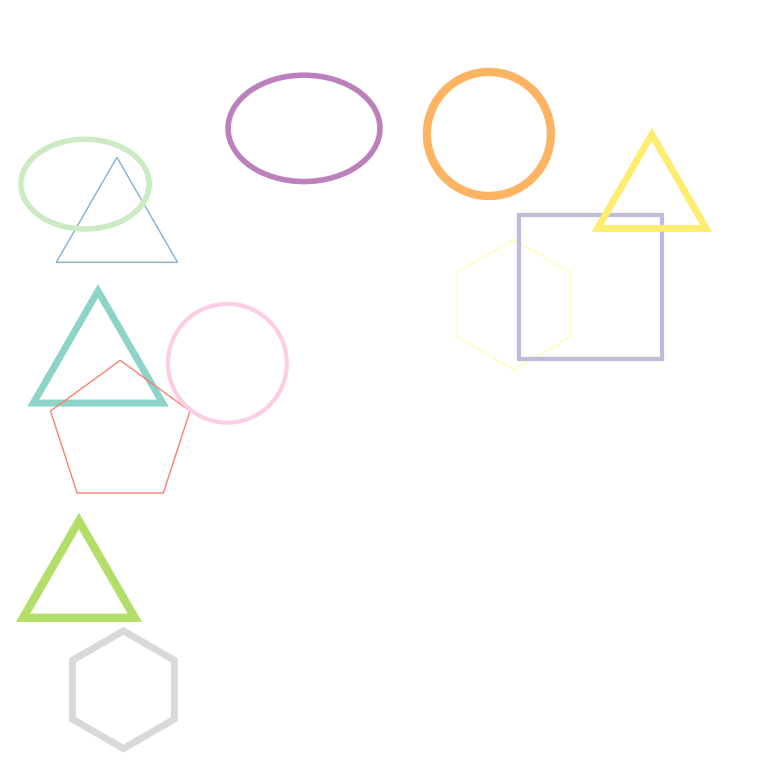[{"shape": "triangle", "thickness": 2.5, "radius": 0.48, "center": [0.127, 0.525]}, {"shape": "hexagon", "thickness": 0.5, "radius": 0.42, "center": [0.667, 0.605]}, {"shape": "square", "thickness": 1.5, "radius": 0.47, "center": [0.767, 0.627]}, {"shape": "pentagon", "thickness": 0.5, "radius": 0.48, "center": [0.156, 0.437]}, {"shape": "triangle", "thickness": 0.5, "radius": 0.45, "center": [0.152, 0.705]}, {"shape": "circle", "thickness": 3, "radius": 0.4, "center": [0.635, 0.826]}, {"shape": "triangle", "thickness": 3, "radius": 0.42, "center": [0.103, 0.24]}, {"shape": "circle", "thickness": 1.5, "radius": 0.39, "center": [0.295, 0.528]}, {"shape": "hexagon", "thickness": 2.5, "radius": 0.38, "center": [0.16, 0.104]}, {"shape": "oval", "thickness": 2, "radius": 0.49, "center": [0.395, 0.833]}, {"shape": "oval", "thickness": 2, "radius": 0.42, "center": [0.11, 0.761]}, {"shape": "triangle", "thickness": 2.5, "radius": 0.41, "center": [0.847, 0.744]}]